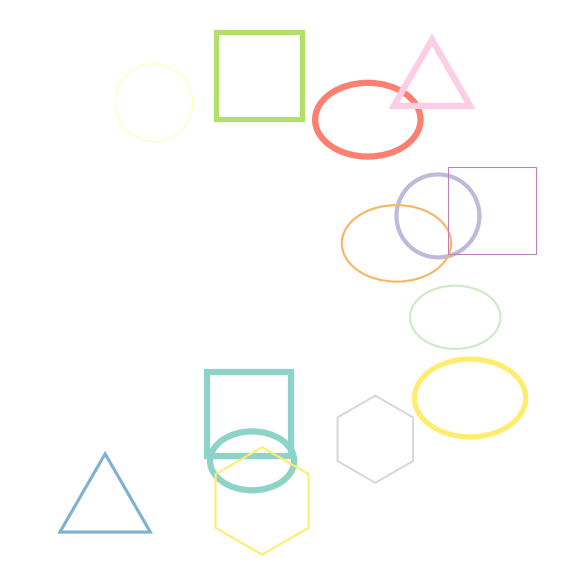[{"shape": "square", "thickness": 3, "radius": 0.36, "center": [0.431, 0.282]}, {"shape": "oval", "thickness": 3, "radius": 0.36, "center": [0.437, 0.201]}, {"shape": "circle", "thickness": 0.5, "radius": 0.34, "center": [0.267, 0.821]}, {"shape": "circle", "thickness": 2, "radius": 0.36, "center": [0.758, 0.625]}, {"shape": "oval", "thickness": 3, "radius": 0.46, "center": [0.637, 0.792]}, {"shape": "triangle", "thickness": 1.5, "radius": 0.45, "center": [0.182, 0.123]}, {"shape": "oval", "thickness": 1, "radius": 0.47, "center": [0.687, 0.578]}, {"shape": "square", "thickness": 2.5, "radius": 0.37, "center": [0.448, 0.868]}, {"shape": "triangle", "thickness": 3, "radius": 0.38, "center": [0.748, 0.854]}, {"shape": "hexagon", "thickness": 1, "radius": 0.38, "center": [0.65, 0.239]}, {"shape": "square", "thickness": 0.5, "radius": 0.38, "center": [0.852, 0.634]}, {"shape": "oval", "thickness": 1, "radius": 0.39, "center": [0.788, 0.45]}, {"shape": "oval", "thickness": 2.5, "radius": 0.48, "center": [0.814, 0.31]}, {"shape": "hexagon", "thickness": 1, "radius": 0.46, "center": [0.454, 0.132]}]